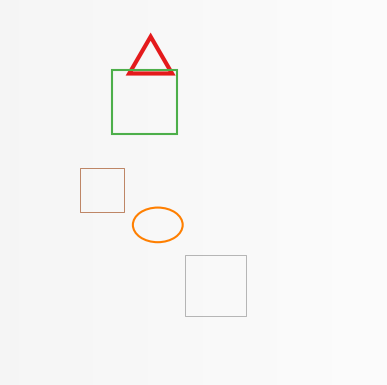[{"shape": "triangle", "thickness": 3, "radius": 0.32, "center": [0.389, 0.841]}, {"shape": "square", "thickness": 1.5, "radius": 0.42, "center": [0.373, 0.735]}, {"shape": "oval", "thickness": 1.5, "radius": 0.32, "center": [0.407, 0.416]}, {"shape": "square", "thickness": 0.5, "radius": 0.29, "center": [0.264, 0.507]}, {"shape": "square", "thickness": 0.5, "radius": 0.39, "center": [0.556, 0.259]}]